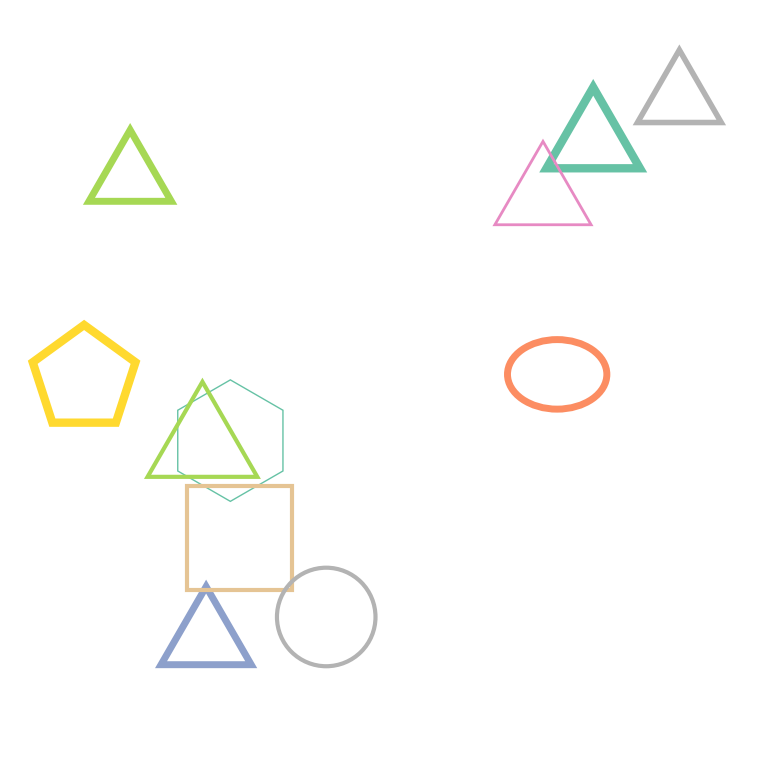[{"shape": "triangle", "thickness": 3, "radius": 0.35, "center": [0.77, 0.817]}, {"shape": "hexagon", "thickness": 0.5, "radius": 0.39, "center": [0.299, 0.428]}, {"shape": "oval", "thickness": 2.5, "radius": 0.32, "center": [0.724, 0.514]}, {"shape": "triangle", "thickness": 2.5, "radius": 0.34, "center": [0.268, 0.171]}, {"shape": "triangle", "thickness": 1, "radius": 0.36, "center": [0.705, 0.744]}, {"shape": "triangle", "thickness": 1.5, "radius": 0.41, "center": [0.263, 0.422]}, {"shape": "triangle", "thickness": 2.5, "radius": 0.31, "center": [0.169, 0.769]}, {"shape": "pentagon", "thickness": 3, "radius": 0.35, "center": [0.109, 0.508]}, {"shape": "square", "thickness": 1.5, "radius": 0.34, "center": [0.311, 0.301]}, {"shape": "circle", "thickness": 1.5, "radius": 0.32, "center": [0.424, 0.199]}, {"shape": "triangle", "thickness": 2, "radius": 0.31, "center": [0.882, 0.872]}]